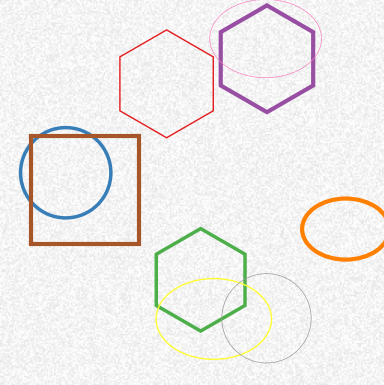[{"shape": "hexagon", "thickness": 1, "radius": 0.7, "center": [0.433, 0.782]}, {"shape": "circle", "thickness": 2.5, "radius": 0.59, "center": [0.171, 0.551]}, {"shape": "hexagon", "thickness": 2.5, "radius": 0.67, "center": [0.521, 0.273]}, {"shape": "hexagon", "thickness": 3, "radius": 0.69, "center": [0.693, 0.847]}, {"shape": "oval", "thickness": 3, "radius": 0.57, "center": [0.898, 0.405]}, {"shape": "oval", "thickness": 1, "radius": 0.75, "center": [0.555, 0.172]}, {"shape": "square", "thickness": 3, "radius": 0.7, "center": [0.221, 0.507]}, {"shape": "oval", "thickness": 0.5, "radius": 0.73, "center": [0.69, 0.9]}, {"shape": "circle", "thickness": 0.5, "radius": 0.58, "center": [0.692, 0.173]}]